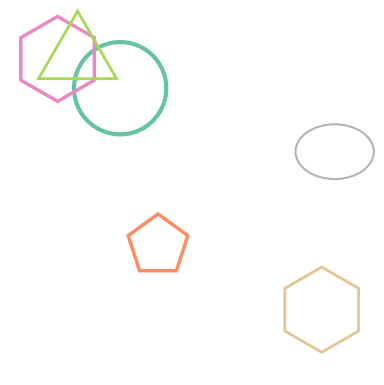[{"shape": "circle", "thickness": 3, "radius": 0.6, "center": [0.312, 0.771]}, {"shape": "pentagon", "thickness": 2.5, "radius": 0.41, "center": [0.41, 0.363]}, {"shape": "hexagon", "thickness": 2.5, "radius": 0.55, "center": [0.15, 0.847]}, {"shape": "triangle", "thickness": 2, "radius": 0.58, "center": [0.201, 0.854]}, {"shape": "hexagon", "thickness": 2, "radius": 0.55, "center": [0.836, 0.196]}, {"shape": "oval", "thickness": 1.5, "radius": 0.51, "center": [0.869, 0.606]}]